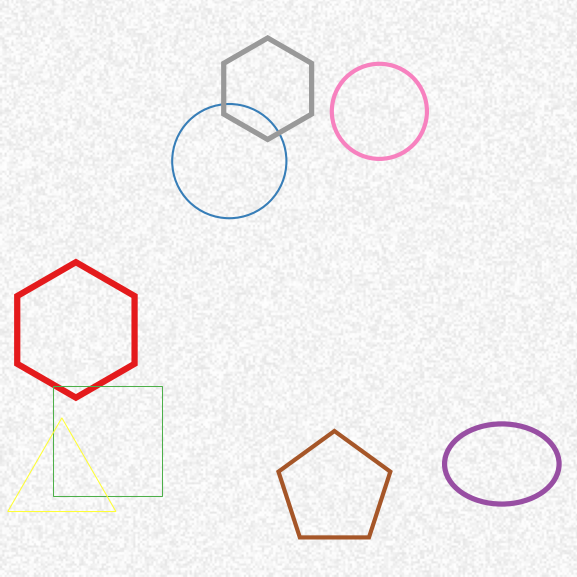[{"shape": "hexagon", "thickness": 3, "radius": 0.59, "center": [0.131, 0.428]}, {"shape": "circle", "thickness": 1, "radius": 0.49, "center": [0.397, 0.72]}, {"shape": "square", "thickness": 0.5, "radius": 0.47, "center": [0.186, 0.236]}, {"shape": "oval", "thickness": 2.5, "radius": 0.5, "center": [0.869, 0.196]}, {"shape": "triangle", "thickness": 0.5, "radius": 0.54, "center": [0.107, 0.167]}, {"shape": "pentagon", "thickness": 2, "radius": 0.51, "center": [0.579, 0.151]}, {"shape": "circle", "thickness": 2, "radius": 0.41, "center": [0.657, 0.806]}, {"shape": "hexagon", "thickness": 2.5, "radius": 0.44, "center": [0.464, 0.846]}]